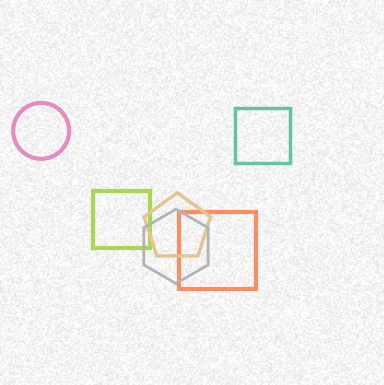[{"shape": "square", "thickness": 2.5, "radius": 0.36, "center": [0.681, 0.647]}, {"shape": "square", "thickness": 3, "radius": 0.5, "center": [0.565, 0.349]}, {"shape": "circle", "thickness": 3, "radius": 0.36, "center": [0.107, 0.66]}, {"shape": "square", "thickness": 3, "radius": 0.37, "center": [0.316, 0.429]}, {"shape": "pentagon", "thickness": 2.5, "radius": 0.45, "center": [0.461, 0.409]}, {"shape": "hexagon", "thickness": 2, "radius": 0.48, "center": [0.457, 0.36]}]